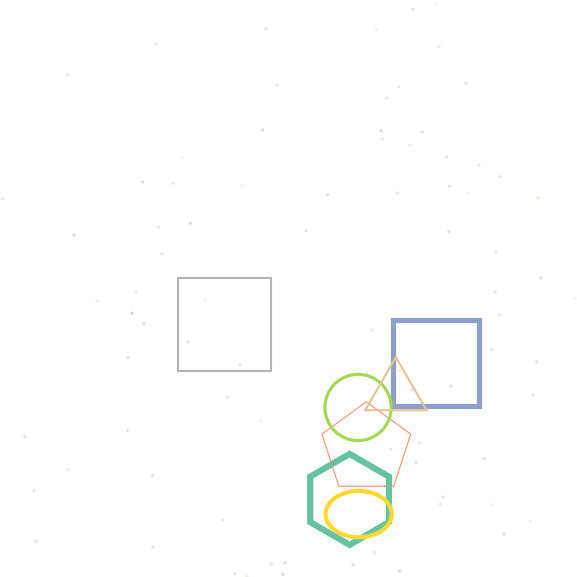[{"shape": "hexagon", "thickness": 3, "radius": 0.39, "center": [0.605, 0.134]}, {"shape": "pentagon", "thickness": 0.5, "radius": 0.4, "center": [0.634, 0.222]}, {"shape": "square", "thickness": 2.5, "radius": 0.37, "center": [0.756, 0.371]}, {"shape": "circle", "thickness": 1.5, "radius": 0.29, "center": [0.62, 0.294]}, {"shape": "oval", "thickness": 2, "radius": 0.29, "center": [0.621, 0.109]}, {"shape": "triangle", "thickness": 1, "radius": 0.31, "center": [0.686, 0.319]}, {"shape": "square", "thickness": 1, "radius": 0.4, "center": [0.389, 0.437]}]